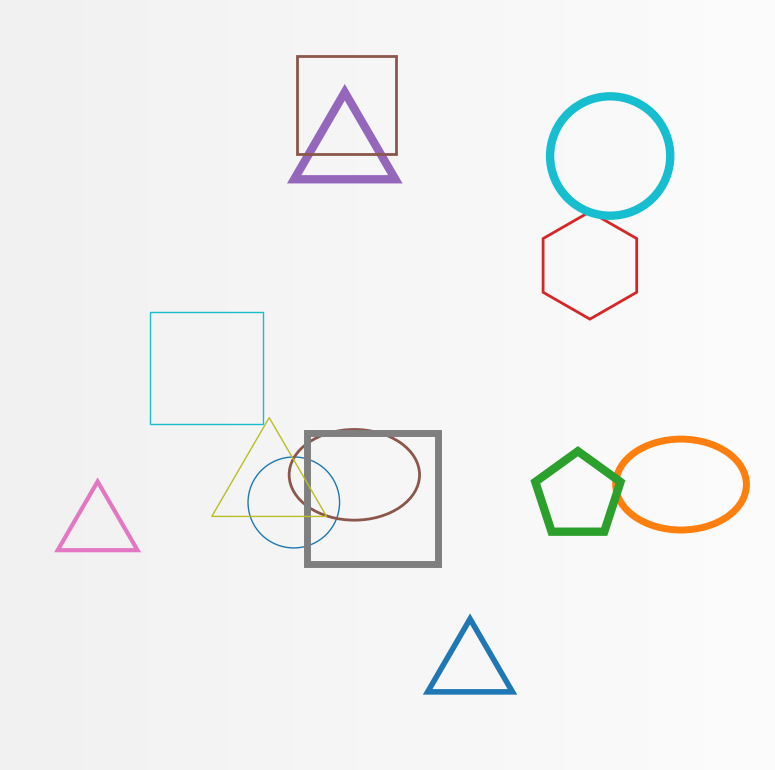[{"shape": "triangle", "thickness": 2, "radius": 0.32, "center": [0.607, 0.133]}, {"shape": "circle", "thickness": 0.5, "radius": 0.3, "center": [0.379, 0.347]}, {"shape": "oval", "thickness": 2.5, "radius": 0.42, "center": [0.879, 0.371]}, {"shape": "pentagon", "thickness": 3, "radius": 0.29, "center": [0.746, 0.356]}, {"shape": "hexagon", "thickness": 1, "radius": 0.35, "center": [0.761, 0.655]}, {"shape": "triangle", "thickness": 3, "radius": 0.38, "center": [0.445, 0.805]}, {"shape": "square", "thickness": 1, "radius": 0.32, "center": [0.447, 0.863]}, {"shape": "oval", "thickness": 1, "radius": 0.42, "center": [0.457, 0.383]}, {"shape": "triangle", "thickness": 1.5, "radius": 0.3, "center": [0.126, 0.315]}, {"shape": "square", "thickness": 2.5, "radius": 0.42, "center": [0.481, 0.353]}, {"shape": "triangle", "thickness": 0.5, "radius": 0.43, "center": [0.347, 0.372]}, {"shape": "square", "thickness": 0.5, "radius": 0.36, "center": [0.266, 0.522]}, {"shape": "circle", "thickness": 3, "radius": 0.39, "center": [0.787, 0.797]}]